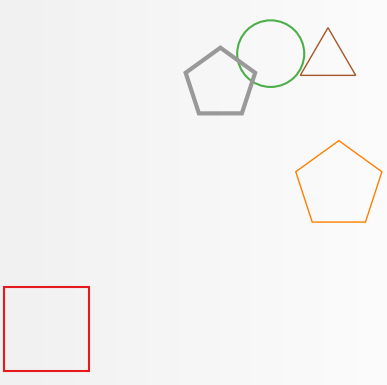[{"shape": "square", "thickness": 1.5, "radius": 0.55, "center": [0.12, 0.146]}, {"shape": "circle", "thickness": 1.5, "radius": 0.43, "center": [0.699, 0.861]}, {"shape": "pentagon", "thickness": 1, "radius": 0.58, "center": [0.874, 0.518]}, {"shape": "triangle", "thickness": 1, "radius": 0.41, "center": [0.846, 0.846]}, {"shape": "pentagon", "thickness": 3, "radius": 0.47, "center": [0.569, 0.782]}]